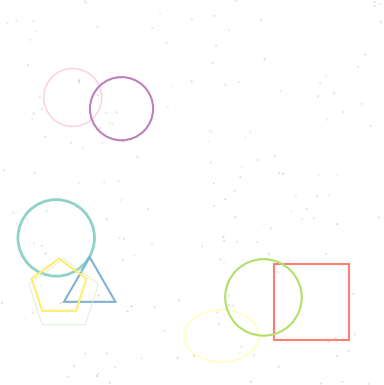[{"shape": "circle", "thickness": 2, "radius": 0.5, "center": [0.146, 0.382]}, {"shape": "oval", "thickness": 1, "radius": 0.49, "center": [0.575, 0.128]}, {"shape": "square", "thickness": 1.5, "radius": 0.49, "center": [0.809, 0.216]}, {"shape": "triangle", "thickness": 1.5, "radius": 0.39, "center": [0.233, 0.255]}, {"shape": "circle", "thickness": 1.5, "radius": 0.5, "center": [0.684, 0.228]}, {"shape": "circle", "thickness": 1, "radius": 0.38, "center": [0.189, 0.747]}, {"shape": "circle", "thickness": 1.5, "radius": 0.41, "center": [0.316, 0.718]}, {"shape": "pentagon", "thickness": 0.5, "radius": 0.47, "center": [0.166, 0.233]}, {"shape": "pentagon", "thickness": 1.5, "radius": 0.37, "center": [0.153, 0.253]}]